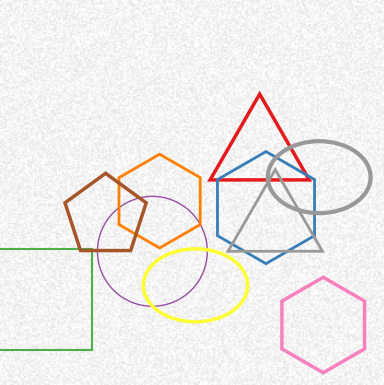[{"shape": "triangle", "thickness": 2.5, "radius": 0.74, "center": [0.675, 0.607]}, {"shape": "hexagon", "thickness": 2, "radius": 0.73, "center": [0.691, 0.461]}, {"shape": "square", "thickness": 1.5, "radius": 0.66, "center": [0.108, 0.222]}, {"shape": "circle", "thickness": 1, "radius": 0.71, "center": [0.396, 0.347]}, {"shape": "hexagon", "thickness": 2, "radius": 0.61, "center": [0.415, 0.478]}, {"shape": "oval", "thickness": 2.5, "radius": 0.68, "center": [0.508, 0.259]}, {"shape": "pentagon", "thickness": 2.5, "radius": 0.55, "center": [0.274, 0.439]}, {"shape": "hexagon", "thickness": 2.5, "radius": 0.62, "center": [0.84, 0.156]}, {"shape": "triangle", "thickness": 2, "radius": 0.71, "center": [0.715, 0.418]}, {"shape": "oval", "thickness": 3, "radius": 0.67, "center": [0.829, 0.54]}]